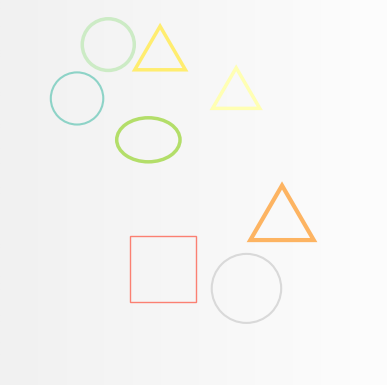[{"shape": "circle", "thickness": 1.5, "radius": 0.34, "center": [0.199, 0.744]}, {"shape": "triangle", "thickness": 2.5, "radius": 0.35, "center": [0.61, 0.754]}, {"shape": "square", "thickness": 1, "radius": 0.43, "center": [0.421, 0.301]}, {"shape": "triangle", "thickness": 3, "radius": 0.47, "center": [0.728, 0.424]}, {"shape": "oval", "thickness": 2.5, "radius": 0.41, "center": [0.383, 0.637]}, {"shape": "circle", "thickness": 1.5, "radius": 0.45, "center": [0.636, 0.251]}, {"shape": "circle", "thickness": 2.5, "radius": 0.34, "center": [0.279, 0.884]}, {"shape": "triangle", "thickness": 2.5, "radius": 0.38, "center": [0.413, 0.856]}]